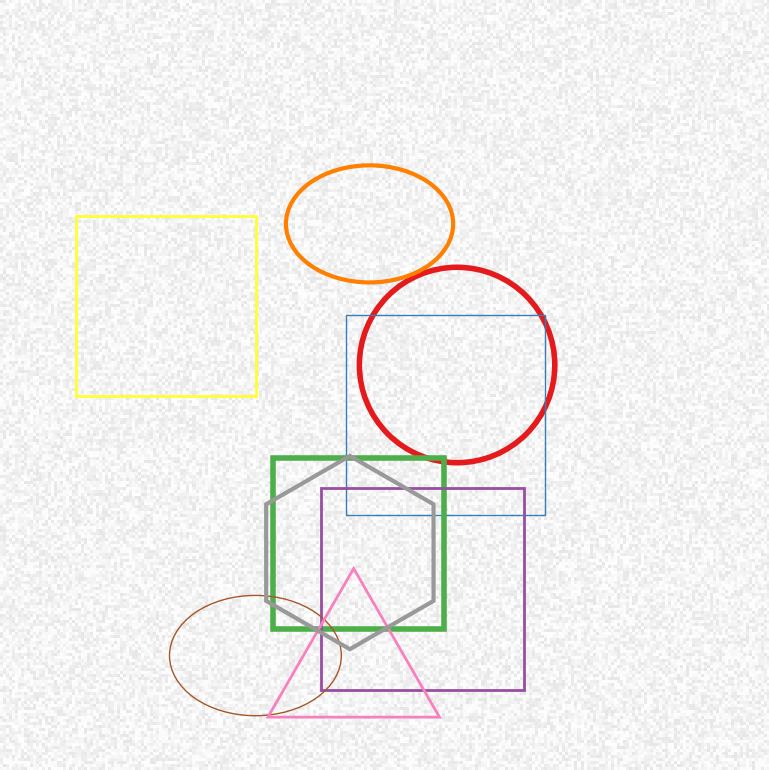[{"shape": "circle", "thickness": 2, "radius": 0.63, "center": [0.594, 0.526]}, {"shape": "square", "thickness": 0.5, "radius": 0.65, "center": [0.579, 0.461]}, {"shape": "square", "thickness": 2, "radius": 0.56, "center": [0.466, 0.294]}, {"shape": "square", "thickness": 1, "radius": 0.66, "center": [0.549, 0.235]}, {"shape": "oval", "thickness": 1.5, "radius": 0.54, "center": [0.48, 0.709]}, {"shape": "square", "thickness": 1, "radius": 0.59, "center": [0.216, 0.603]}, {"shape": "oval", "thickness": 0.5, "radius": 0.56, "center": [0.332, 0.149]}, {"shape": "triangle", "thickness": 1, "radius": 0.64, "center": [0.459, 0.133]}, {"shape": "hexagon", "thickness": 1.5, "radius": 0.63, "center": [0.454, 0.282]}]